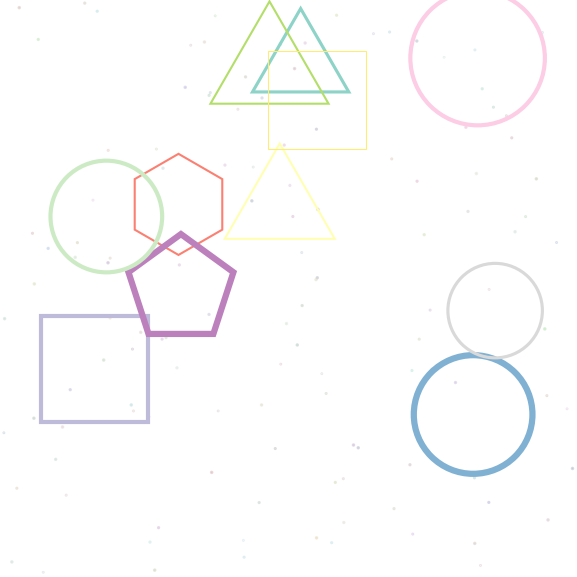[{"shape": "triangle", "thickness": 1.5, "radius": 0.48, "center": [0.521, 0.888]}, {"shape": "triangle", "thickness": 1, "radius": 0.55, "center": [0.484, 0.641]}, {"shape": "square", "thickness": 2, "radius": 0.46, "center": [0.164, 0.36]}, {"shape": "hexagon", "thickness": 1, "radius": 0.44, "center": [0.309, 0.645]}, {"shape": "circle", "thickness": 3, "radius": 0.51, "center": [0.819, 0.281]}, {"shape": "triangle", "thickness": 1, "radius": 0.59, "center": [0.467, 0.879]}, {"shape": "circle", "thickness": 2, "radius": 0.58, "center": [0.827, 0.899]}, {"shape": "circle", "thickness": 1.5, "radius": 0.41, "center": [0.857, 0.461]}, {"shape": "pentagon", "thickness": 3, "radius": 0.48, "center": [0.313, 0.498]}, {"shape": "circle", "thickness": 2, "radius": 0.48, "center": [0.184, 0.624]}, {"shape": "square", "thickness": 0.5, "radius": 0.42, "center": [0.549, 0.826]}]